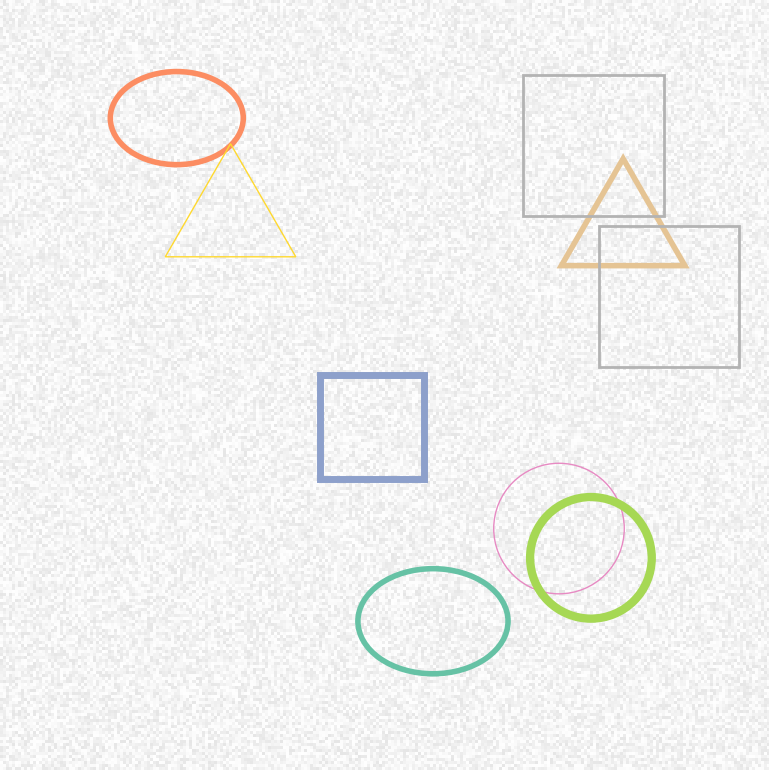[{"shape": "oval", "thickness": 2, "radius": 0.49, "center": [0.562, 0.193]}, {"shape": "oval", "thickness": 2, "radius": 0.43, "center": [0.23, 0.847]}, {"shape": "square", "thickness": 2.5, "radius": 0.34, "center": [0.483, 0.446]}, {"shape": "circle", "thickness": 0.5, "radius": 0.42, "center": [0.726, 0.314]}, {"shape": "circle", "thickness": 3, "radius": 0.39, "center": [0.767, 0.276]}, {"shape": "triangle", "thickness": 0.5, "radius": 0.49, "center": [0.299, 0.715]}, {"shape": "triangle", "thickness": 2, "radius": 0.46, "center": [0.809, 0.701]}, {"shape": "square", "thickness": 1, "radius": 0.46, "center": [0.771, 0.811]}, {"shape": "square", "thickness": 1, "radius": 0.46, "center": [0.869, 0.615]}]